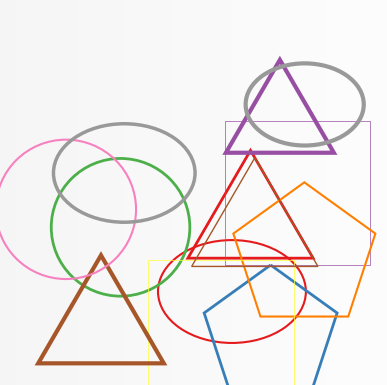[{"shape": "triangle", "thickness": 2, "radius": 0.93, "center": [0.646, 0.423]}, {"shape": "oval", "thickness": 1.5, "radius": 0.95, "center": [0.599, 0.243]}, {"shape": "pentagon", "thickness": 2, "radius": 0.9, "center": [0.698, 0.131]}, {"shape": "circle", "thickness": 2, "radius": 0.89, "center": [0.311, 0.41]}, {"shape": "square", "thickness": 0.5, "radius": 0.94, "center": [0.768, 0.499]}, {"shape": "triangle", "thickness": 3, "radius": 0.8, "center": [0.722, 0.684]}, {"shape": "pentagon", "thickness": 1.5, "radius": 0.96, "center": [0.785, 0.334]}, {"shape": "square", "thickness": 0.5, "radius": 0.94, "center": [0.571, 0.137]}, {"shape": "triangle", "thickness": 1, "radius": 0.94, "center": [0.658, 0.402]}, {"shape": "triangle", "thickness": 3, "radius": 0.94, "center": [0.261, 0.15]}, {"shape": "circle", "thickness": 1.5, "radius": 0.91, "center": [0.17, 0.456]}, {"shape": "oval", "thickness": 2.5, "radius": 0.91, "center": [0.321, 0.551]}, {"shape": "oval", "thickness": 3, "radius": 0.76, "center": [0.786, 0.729]}]